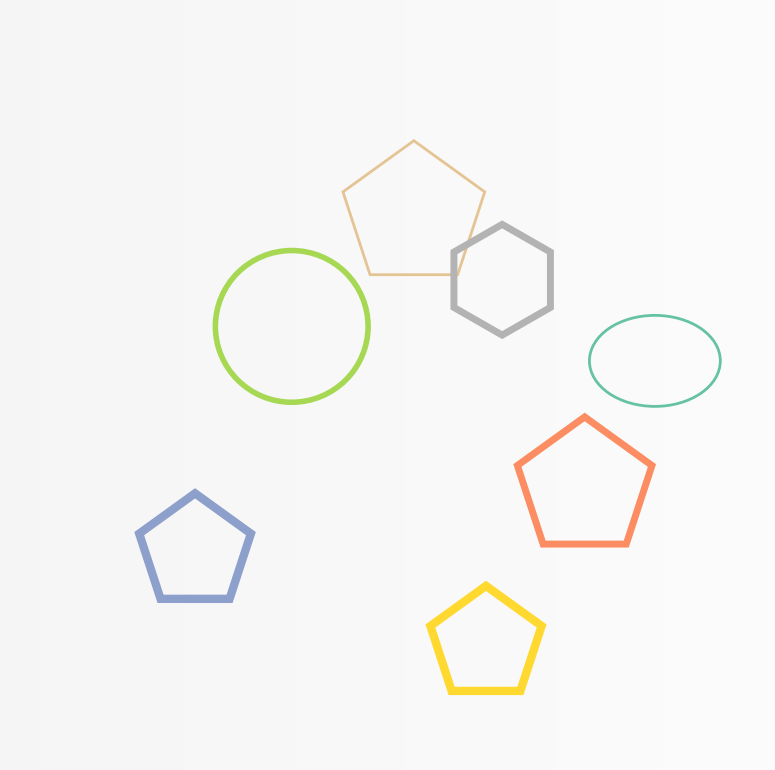[{"shape": "oval", "thickness": 1, "radius": 0.42, "center": [0.845, 0.531]}, {"shape": "pentagon", "thickness": 2.5, "radius": 0.46, "center": [0.754, 0.367]}, {"shape": "pentagon", "thickness": 3, "radius": 0.38, "center": [0.252, 0.284]}, {"shape": "circle", "thickness": 2, "radius": 0.49, "center": [0.376, 0.576]}, {"shape": "pentagon", "thickness": 3, "radius": 0.38, "center": [0.627, 0.164]}, {"shape": "pentagon", "thickness": 1, "radius": 0.48, "center": [0.534, 0.721]}, {"shape": "hexagon", "thickness": 2.5, "radius": 0.36, "center": [0.648, 0.637]}]